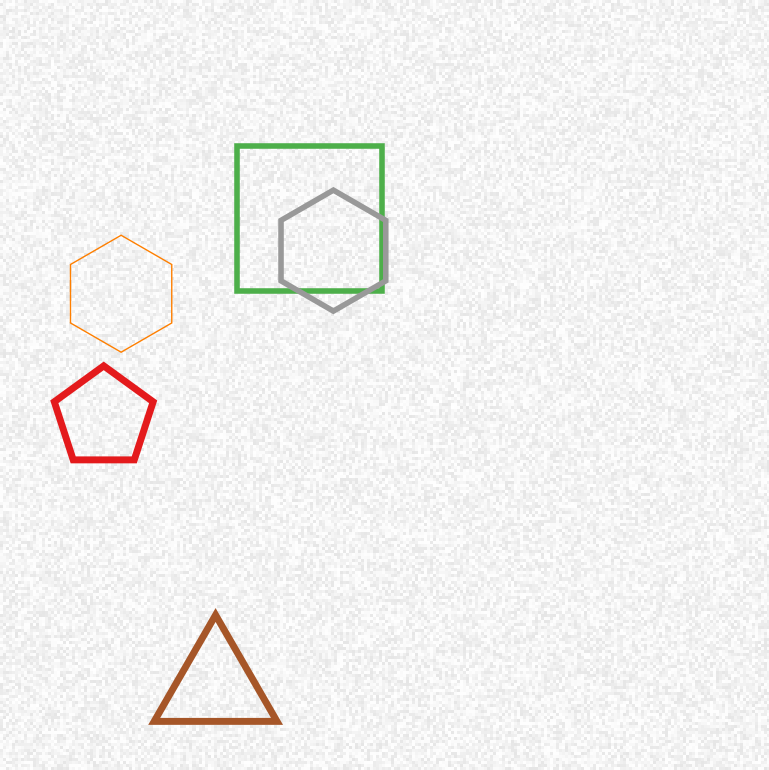[{"shape": "pentagon", "thickness": 2.5, "radius": 0.34, "center": [0.135, 0.457]}, {"shape": "square", "thickness": 2, "radius": 0.47, "center": [0.402, 0.716]}, {"shape": "hexagon", "thickness": 0.5, "radius": 0.38, "center": [0.157, 0.619]}, {"shape": "triangle", "thickness": 2.5, "radius": 0.46, "center": [0.28, 0.109]}, {"shape": "hexagon", "thickness": 2, "radius": 0.39, "center": [0.433, 0.675]}]